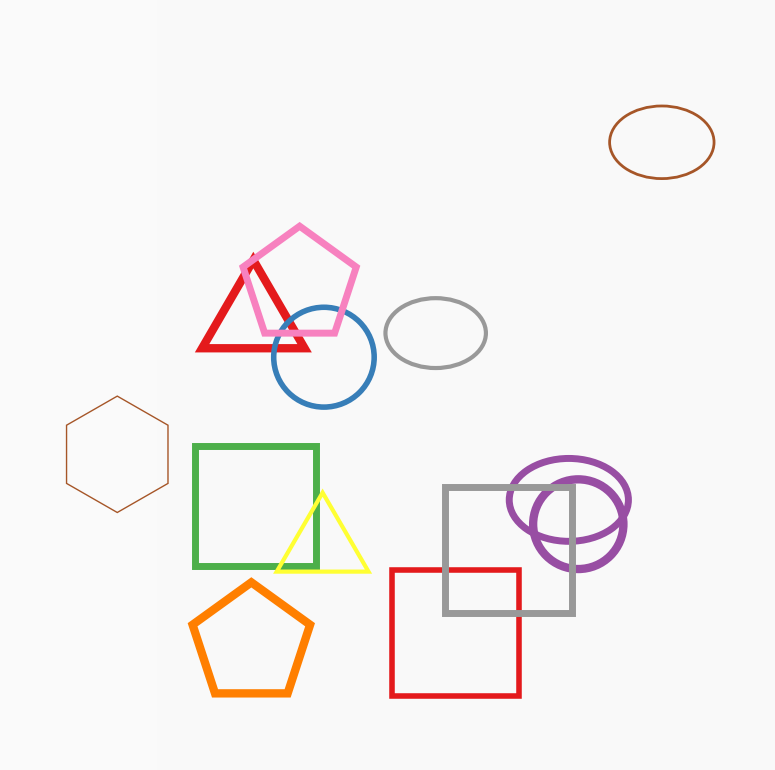[{"shape": "square", "thickness": 2, "radius": 0.41, "center": [0.588, 0.177]}, {"shape": "triangle", "thickness": 3, "radius": 0.38, "center": [0.327, 0.586]}, {"shape": "circle", "thickness": 2, "radius": 0.32, "center": [0.418, 0.536]}, {"shape": "square", "thickness": 2.5, "radius": 0.39, "center": [0.33, 0.343]}, {"shape": "circle", "thickness": 3, "radius": 0.29, "center": [0.746, 0.319]}, {"shape": "oval", "thickness": 2.5, "radius": 0.38, "center": [0.734, 0.351]}, {"shape": "pentagon", "thickness": 3, "radius": 0.4, "center": [0.324, 0.164]}, {"shape": "triangle", "thickness": 1.5, "radius": 0.34, "center": [0.416, 0.292]}, {"shape": "oval", "thickness": 1, "radius": 0.34, "center": [0.854, 0.815]}, {"shape": "hexagon", "thickness": 0.5, "radius": 0.38, "center": [0.151, 0.41]}, {"shape": "pentagon", "thickness": 2.5, "radius": 0.38, "center": [0.387, 0.629]}, {"shape": "square", "thickness": 2.5, "radius": 0.41, "center": [0.656, 0.286]}, {"shape": "oval", "thickness": 1.5, "radius": 0.32, "center": [0.562, 0.567]}]